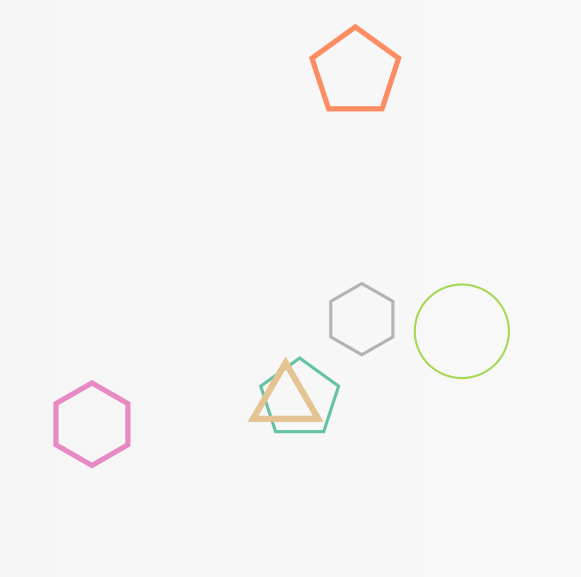[{"shape": "pentagon", "thickness": 1.5, "radius": 0.35, "center": [0.516, 0.309]}, {"shape": "pentagon", "thickness": 2.5, "radius": 0.39, "center": [0.611, 0.874]}, {"shape": "hexagon", "thickness": 2.5, "radius": 0.36, "center": [0.158, 0.265]}, {"shape": "circle", "thickness": 1, "radius": 0.4, "center": [0.795, 0.426]}, {"shape": "triangle", "thickness": 3, "radius": 0.32, "center": [0.491, 0.306]}, {"shape": "hexagon", "thickness": 1.5, "radius": 0.31, "center": [0.622, 0.446]}]